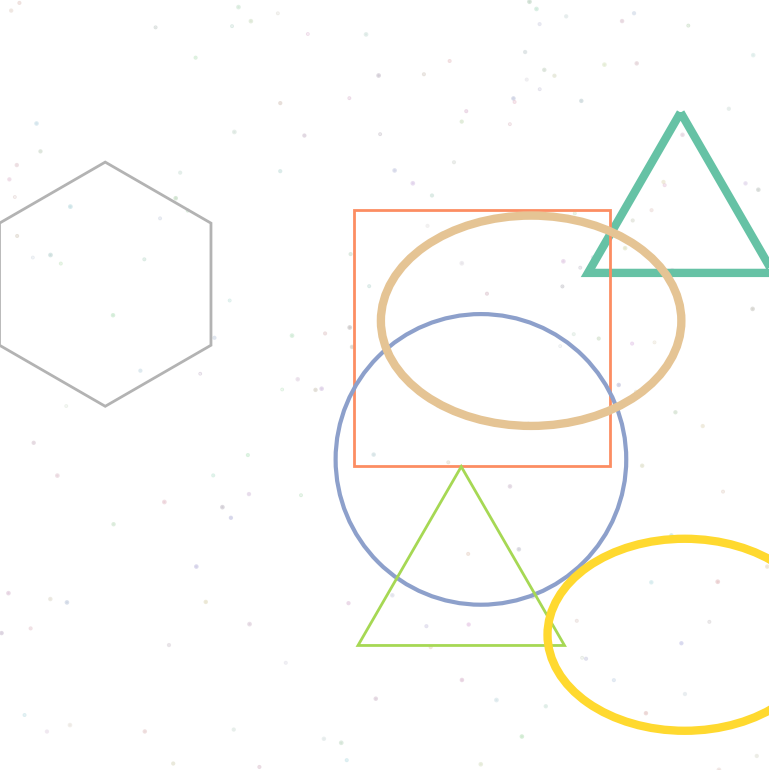[{"shape": "triangle", "thickness": 3, "radius": 0.69, "center": [0.884, 0.715]}, {"shape": "square", "thickness": 1, "radius": 0.83, "center": [0.626, 0.561]}, {"shape": "circle", "thickness": 1.5, "radius": 0.94, "center": [0.625, 0.403]}, {"shape": "triangle", "thickness": 1, "radius": 0.77, "center": [0.599, 0.239]}, {"shape": "oval", "thickness": 3, "radius": 0.89, "center": [0.889, 0.176]}, {"shape": "oval", "thickness": 3, "radius": 0.98, "center": [0.69, 0.583]}, {"shape": "hexagon", "thickness": 1, "radius": 0.79, "center": [0.137, 0.631]}]